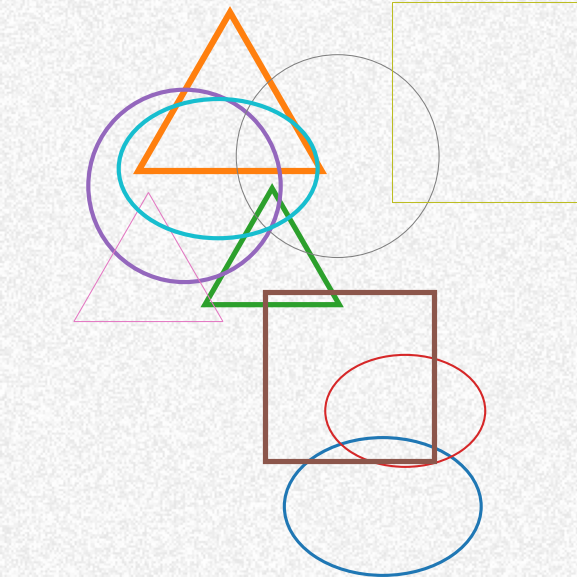[{"shape": "oval", "thickness": 1.5, "radius": 0.85, "center": [0.663, 0.122]}, {"shape": "triangle", "thickness": 3, "radius": 0.92, "center": [0.398, 0.795]}, {"shape": "triangle", "thickness": 2.5, "radius": 0.67, "center": [0.471, 0.539]}, {"shape": "oval", "thickness": 1, "radius": 0.69, "center": [0.702, 0.288]}, {"shape": "circle", "thickness": 2, "radius": 0.83, "center": [0.319, 0.677]}, {"shape": "square", "thickness": 2.5, "radius": 0.73, "center": [0.605, 0.347]}, {"shape": "triangle", "thickness": 0.5, "radius": 0.75, "center": [0.257, 0.517]}, {"shape": "circle", "thickness": 0.5, "radius": 0.88, "center": [0.585, 0.729]}, {"shape": "square", "thickness": 0.5, "radius": 0.87, "center": [0.853, 0.823]}, {"shape": "oval", "thickness": 2, "radius": 0.86, "center": [0.378, 0.707]}]